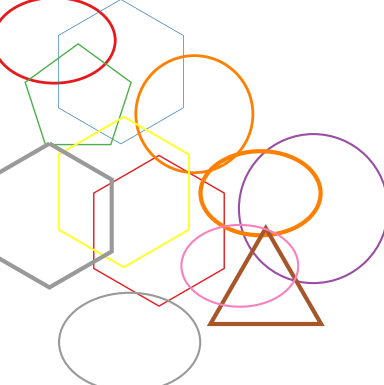[{"shape": "hexagon", "thickness": 1, "radius": 0.98, "center": [0.413, 0.401]}, {"shape": "oval", "thickness": 2, "radius": 0.79, "center": [0.141, 0.895]}, {"shape": "hexagon", "thickness": 0.5, "radius": 0.94, "center": [0.314, 0.814]}, {"shape": "pentagon", "thickness": 1, "radius": 0.72, "center": [0.203, 0.741]}, {"shape": "circle", "thickness": 1.5, "radius": 0.97, "center": [0.814, 0.458]}, {"shape": "circle", "thickness": 2, "radius": 0.76, "center": [0.505, 0.704]}, {"shape": "oval", "thickness": 3, "radius": 0.78, "center": [0.677, 0.498]}, {"shape": "hexagon", "thickness": 1.5, "radius": 0.98, "center": [0.322, 0.501]}, {"shape": "triangle", "thickness": 3, "radius": 0.83, "center": [0.69, 0.241]}, {"shape": "oval", "thickness": 1.5, "radius": 0.76, "center": [0.623, 0.309]}, {"shape": "hexagon", "thickness": 3, "radius": 0.93, "center": [0.128, 0.44]}, {"shape": "oval", "thickness": 1.5, "radius": 0.92, "center": [0.337, 0.111]}]